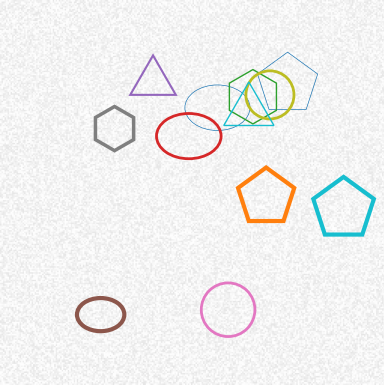[{"shape": "oval", "thickness": 0.5, "radius": 0.42, "center": [0.565, 0.72]}, {"shape": "pentagon", "thickness": 0.5, "radius": 0.41, "center": [0.747, 0.782]}, {"shape": "pentagon", "thickness": 3, "radius": 0.38, "center": [0.691, 0.488]}, {"shape": "hexagon", "thickness": 1, "radius": 0.35, "center": [0.657, 0.749]}, {"shape": "oval", "thickness": 2, "radius": 0.42, "center": [0.49, 0.646]}, {"shape": "triangle", "thickness": 1.5, "radius": 0.34, "center": [0.397, 0.788]}, {"shape": "oval", "thickness": 3, "radius": 0.31, "center": [0.261, 0.183]}, {"shape": "circle", "thickness": 2, "radius": 0.35, "center": [0.592, 0.196]}, {"shape": "hexagon", "thickness": 2.5, "radius": 0.29, "center": [0.297, 0.666]}, {"shape": "circle", "thickness": 2, "radius": 0.31, "center": [0.701, 0.754]}, {"shape": "triangle", "thickness": 1, "radius": 0.38, "center": [0.646, 0.712]}, {"shape": "pentagon", "thickness": 3, "radius": 0.41, "center": [0.892, 0.458]}]